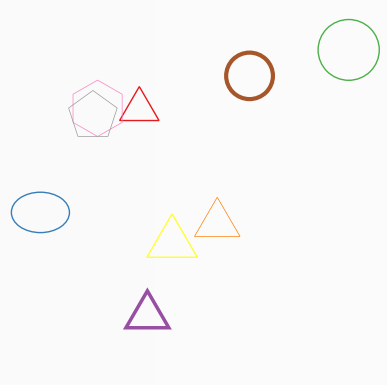[{"shape": "triangle", "thickness": 1, "radius": 0.29, "center": [0.36, 0.716]}, {"shape": "oval", "thickness": 1, "radius": 0.37, "center": [0.104, 0.448]}, {"shape": "circle", "thickness": 1, "radius": 0.39, "center": [0.9, 0.87]}, {"shape": "triangle", "thickness": 2.5, "radius": 0.32, "center": [0.38, 0.181]}, {"shape": "triangle", "thickness": 0.5, "radius": 0.34, "center": [0.561, 0.42]}, {"shape": "triangle", "thickness": 1, "radius": 0.38, "center": [0.444, 0.369]}, {"shape": "circle", "thickness": 3, "radius": 0.3, "center": [0.644, 0.803]}, {"shape": "hexagon", "thickness": 0.5, "radius": 0.37, "center": [0.252, 0.719]}, {"shape": "pentagon", "thickness": 0.5, "radius": 0.33, "center": [0.24, 0.699]}]